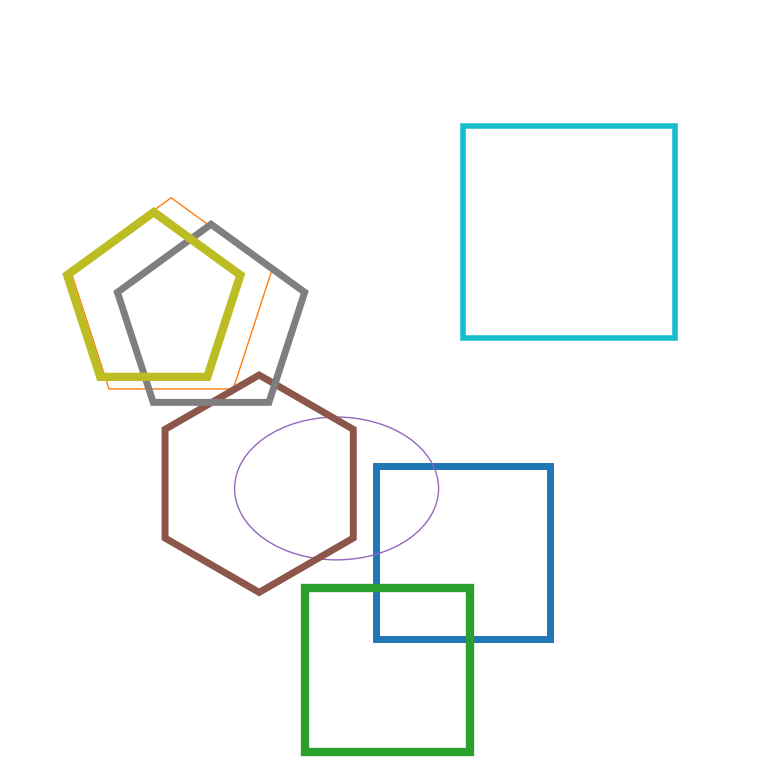[{"shape": "square", "thickness": 2.5, "radius": 0.56, "center": [0.602, 0.283]}, {"shape": "pentagon", "thickness": 0.5, "radius": 0.69, "center": [0.222, 0.606]}, {"shape": "square", "thickness": 3, "radius": 0.53, "center": [0.503, 0.13]}, {"shape": "oval", "thickness": 0.5, "radius": 0.66, "center": [0.437, 0.366]}, {"shape": "hexagon", "thickness": 2.5, "radius": 0.71, "center": [0.337, 0.372]}, {"shape": "pentagon", "thickness": 2.5, "radius": 0.64, "center": [0.274, 0.581]}, {"shape": "pentagon", "thickness": 3, "radius": 0.59, "center": [0.2, 0.606]}, {"shape": "square", "thickness": 2, "radius": 0.69, "center": [0.739, 0.698]}]